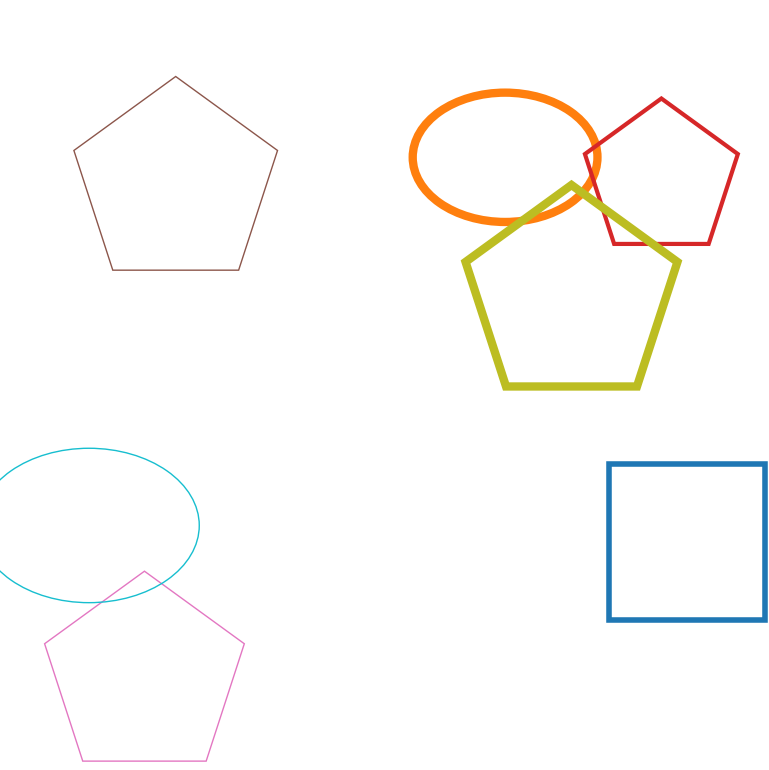[{"shape": "square", "thickness": 2, "radius": 0.51, "center": [0.893, 0.296]}, {"shape": "oval", "thickness": 3, "radius": 0.6, "center": [0.656, 0.796]}, {"shape": "pentagon", "thickness": 1.5, "radius": 0.52, "center": [0.859, 0.768]}, {"shape": "pentagon", "thickness": 0.5, "radius": 0.7, "center": [0.228, 0.762]}, {"shape": "pentagon", "thickness": 0.5, "radius": 0.68, "center": [0.188, 0.122]}, {"shape": "pentagon", "thickness": 3, "radius": 0.72, "center": [0.742, 0.615]}, {"shape": "oval", "thickness": 0.5, "radius": 0.72, "center": [0.116, 0.318]}]